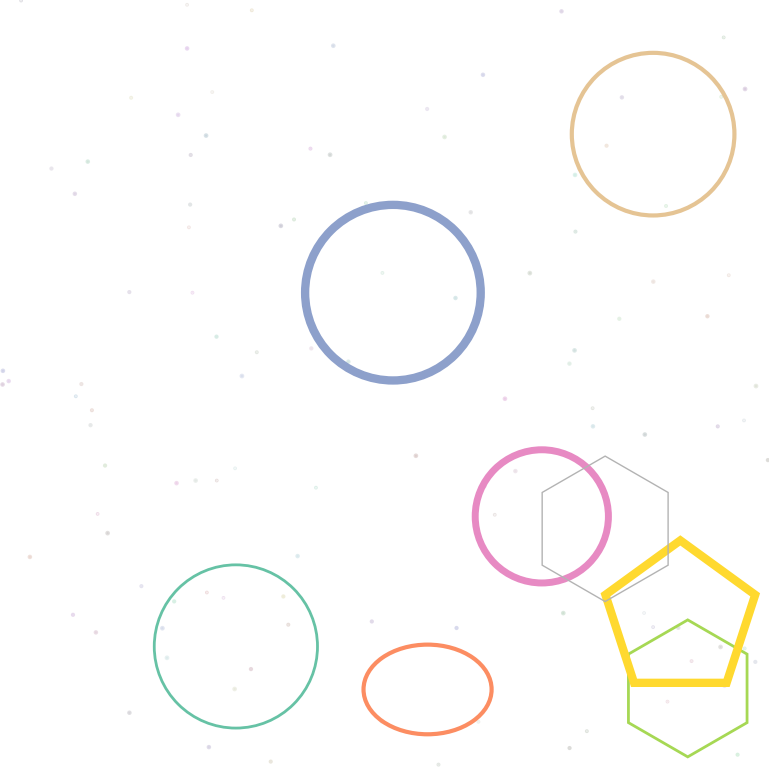[{"shape": "circle", "thickness": 1, "radius": 0.53, "center": [0.306, 0.16]}, {"shape": "oval", "thickness": 1.5, "radius": 0.42, "center": [0.555, 0.105]}, {"shape": "circle", "thickness": 3, "radius": 0.57, "center": [0.51, 0.62]}, {"shape": "circle", "thickness": 2.5, "radius": 0.43, "center": [0.704, 0.329]}, {"shape": "hexagon", "thickness": 1, "radius": 0.44, "center": [0.893, 0.106]}, {"shape": "pentagon", "thickness": 3, "radius": 0.51, "center": [0.884, 0.196]}, {"shape": "circle", "thickness": 1.5, "radius": 0.53, "center": [0.848, 0.826]}, {"shape": "hexagon", "thickness": 0.5, "radius": 0.47, "center": [0.786, 0.313]}]